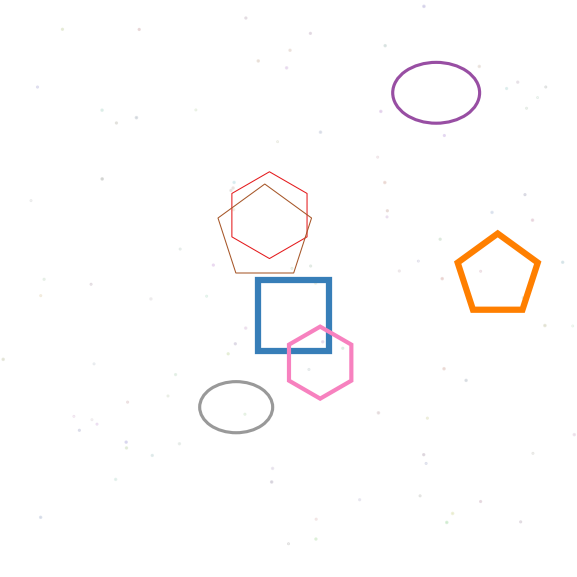[{"shape": "hexagon", "thickness": 0.5, "radius": 0.38, "center": [0.467, 0.627]}, {"shape": "square", "thickness": 3, "radius": 0.31, "center": [0.508, 0.452]}, {"shape": "oval", "thickness": 1.5, "radius": 0.38, "center": [0.755, 0.838]}, {"shape": "pentagon", "thickness": 3, "radius": 0.36, "center": [0.862, 0.522]}, {"shape": "pentagon", "thickness": 0.5, "radius": 0.43, "center": [0.458, 0.595]}, {"shape": "hexagon", "thickness": 2, "radius": 0.31, "center": [0.554, 0.371]}, {"shape": "oval", "thickness": 1.5, "radius": 0.32, "center": [0.409, 0.294]}]